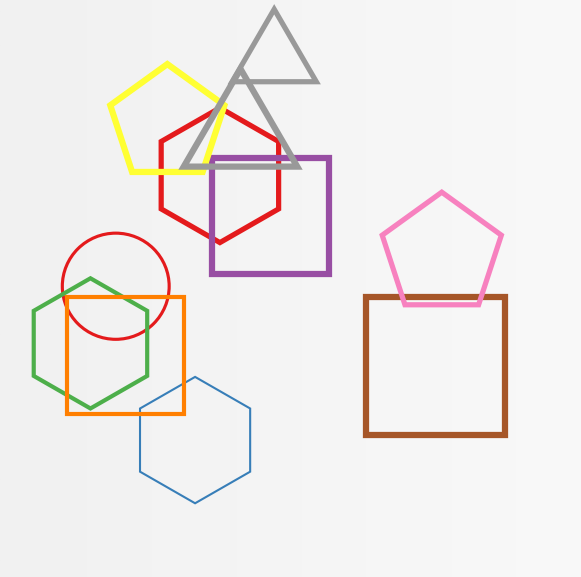[{"shape": "hexagon", "thickness": 2.5, "radius": 0.58, "center": [0.378, 0.696]}, {"shape": "circle", "thickness": 1.5, "radius": 0.46, "center": [0.199, 0.503]}, {"shape": "hexagon", "thickness": 1, "radius": 0.55, "center": [0.336, 0.237]}, {"shape": "hexagon", "thickness": 2, "radius": 0.56, "center": [0.156, 0.405]}, {"shape": "square", "thickness": 3, "radius": 0.5, "center": [0.465, 0.625]}, {"shape": "square", "thickness": 2, "radius": 0.51, "center": [0.216, 0.383]}, {"shape": "pentagon", "thickness": 3, "radius": 0.52, "center": [0.288, 0.785]}, {"shape": "square", "thickness": 3, "radius": 0.6, "center": [0.749, 0.365]}, {"shape": "pentagon", "thickness": 2.5, "radius": 0.54, "center": [0.76, 0.559]}, {"shape": "triangle", "thickness": 3, "radius": 0.56, "center": [0.414, 0.767]}, {"shape": "triangle", "thickness": 2.5, "radius": 0.42, "center": [0.472, 0.899]}]